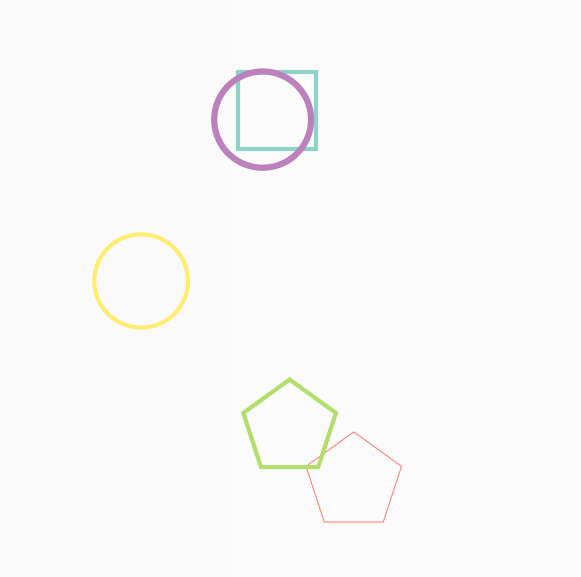[{"shape": "square", "thickness": 2, "radius": 0.33, "center": [0.477, 0.808]}, {"shape": "pentagon", "thickness": 0.5, "radius": 0.43, "center": [0.609, 0.165]}, {"shape": "pentagon", "thickness": 2, "radius": 0.42, "center": [0.498, 0.258]}, {"shape": "circle", "thickness": 3, "radius": 0.42, "center": [0.452, 0.792]}, {"shape": "circle", "thickness": 2, "radius": 0.4, "center": [0.243, 0.513]}]